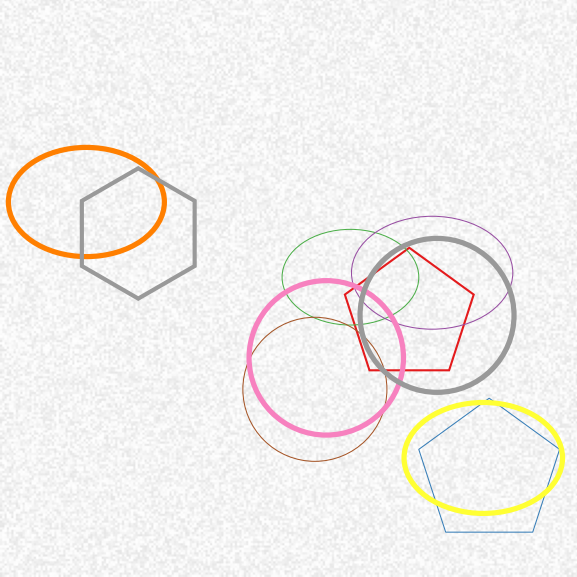[{"shape": "pentagon", "thickness": 1, "radius": 0.59, "center": [0.709, 0.453]}, {"shape": "pentagon", "thickness": 0.5, "radius": 0.64, "center": [0.847, 0.181]}, {"shape": "oval", "thickness": 0.5, "radius": 0.59, "center": [0.607, 0.519]}, {"shape": "oval", "thickness": 0.5, "radius": 0.7, "center": [0.748, 0.527]}, {"shape": "oval", "thickness": 2.5, "radius": 0.68, "center": [0.15, 0.649]}, {"shape": "oval", "thickness": 2.5, "radius": 0.69, "center": [0.837, 0.206]}, {"shape": "circle", "thickness": 0.5, "radius": 0.62, "center": [0.545, 0.325]}, {"shape": "circle", "thickness": 2.5, "radius": 0.67, "center": [0.565, 0.379]}, {"shape": "hexagon", "thickness": 2, "radius": 0.56, "center": [0.239, 0.595]}, {"shape": "circle", "thickness": 2.5, "radius": 0.67, "center": [0.757, 0.453]}]